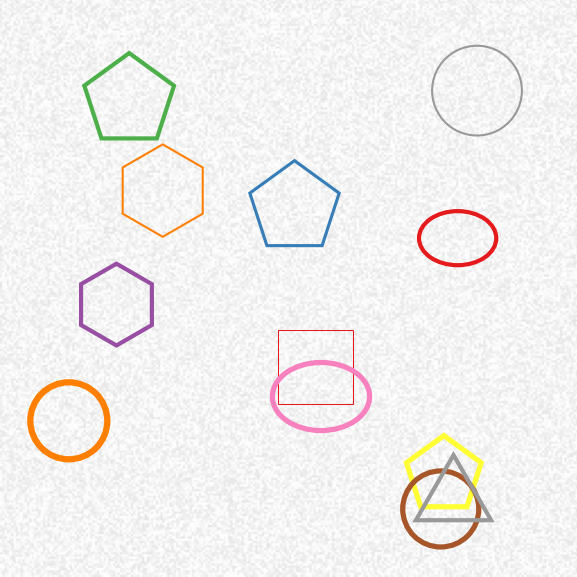[{"shape": "square", "thickness": 0.5, "radius": 0.32, "center": [0.547, 0.363]}, {"shape": "oval", "thickness": 2, "radius": 0.33, "center": [0.792, 0.587]}, {"shape": "pentagon", "thickness": 1.5, "radius": 0.41, "center": [0.51, 0.64]}, {"shape": "pentagon", "thickness": 2, "radius": 0.41, "center": [0.224, 0.826]}, {"shape": "hexagon", "thickness": 2, "radius": 0.35, "center": [0.202, 0.472]}, {"shape": "circle", "thickness": 3, "radius": 0.33, "center": [0.119, 0.27]}, {"shape": "hexagon", "thickness": 1, "radius": 0.4, "center": [0.282, 0.669]}, {"shape": "pentagon", "thickness": 2.5, "radius": 0.34, "center": [0.769, 0.177]}, {"shape": "circle", "thickness": 2.5, "radius": 0.33, "center": [0.763, 0.118]}, {"shape": "oval", "thickness": 2.5, "radius": 0.42, "center": [0.556, 0.313]}, {"shape": "triangle", "thickness": 2, "radius": 0.38, "center": [0.785, 0.136]}, {"shape": "circle", "thickness": 1, "radius": 0.39, "center": [0.826, 0.842]}]